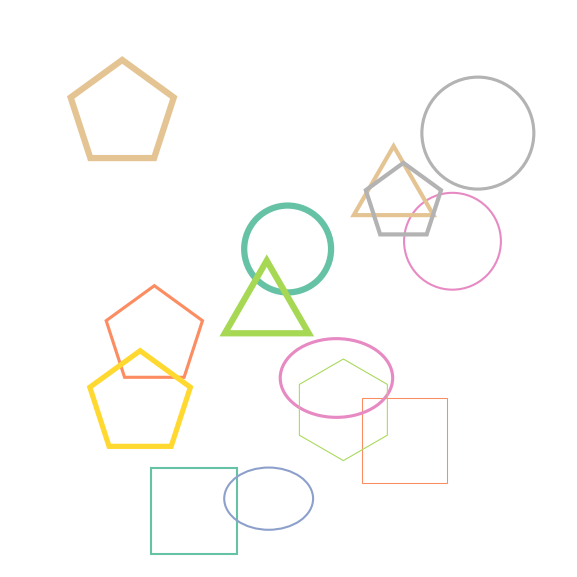[{"shape": "circle", "thickness": 3, "radius": 0.38, "center": [0.498, 0.568]}, {"shape": "square", "thickness": 1, "radius": 0.37, "center": [0.336, 0.114]}, {"shape": "pentagon", "thickness": 1.5, "radius": 0.44, "center": [0.267, 0.417]}, {"shape": "square", "thickness": 0.5, "radius": 0.37, "center": [0.7, 0.236]}, {"shape": "oval", "thickness": 1, "radius": 0.38, "center": [0.465, 0.136]}, {"shape": "circle", "thickness": 1, "radius": 0.42, "center": [0.784, 0.581]}, {"shape": "oval", "thickness": 1.5, "radius": 0.49, "center": [0.583, 0.345]}, {"shape": "triangle", "thickness": 3, "radius": 0.42, "center": [0.462, 0.464]}, {"shape": "hexagon", "thickness": 0.5, "radius": 0.44, "center": [0.595, 0.29]}, {"shape": "pentagon", "thickness": 2.5, "radius": 0.46, "center": [0.243, 0.3]}, {"shape": "triangle", "thickness": 2, "radius": 0.4, "center": [0.682, 0.666]}, {"shape": "pentagon", "thickness": 3, "radius": 0.47, "center": [0.212, 0.801]}, {"shape": "pentagon", "thickness": 2, "radius": 0.34, "center": [0.699, 0.649]}, {"shape": "circle", "thickness": 1.5, "radius": 0.48, "center": [0.827, 0.769]}]